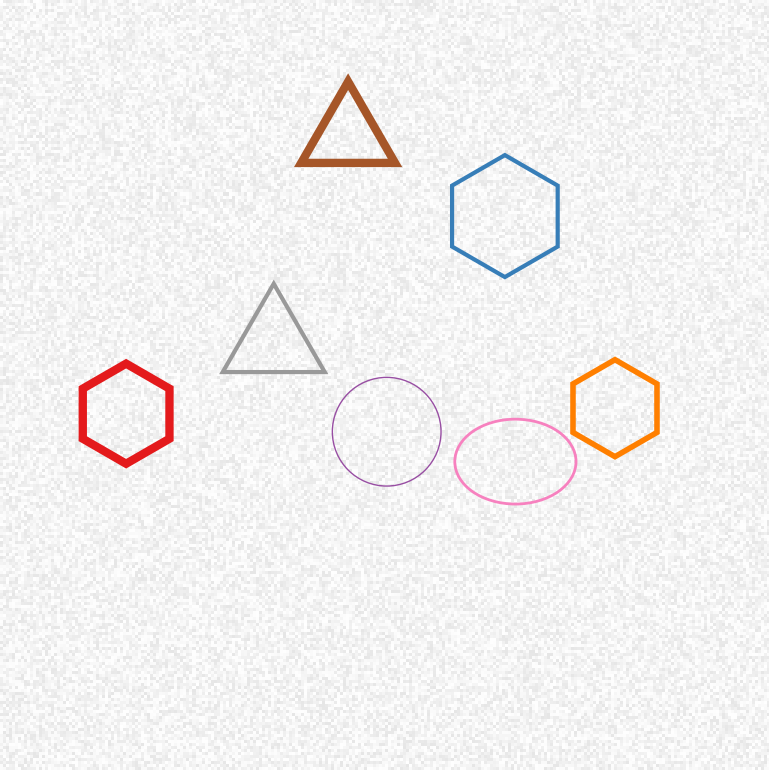[{"shape": "hexagon", "thickness": 3, "radius": 0.32, "center": [0.164, 0.463]}, {"shape": "hexagon", "thickness": 1.5, "radius": 0.4, "center": [0.656, 0.719]}, {"shape": "circle", "thickness": 0.5, "radius": 0.35, "center": [0.502, 0.439]}, {"shape": "hexagon", "thickness": 2, "radius": 0.31, "center": [0.799, 0.47]}, {"shape": "triangle", "thickness": 3, "radius": 0.35, "center": [0.452, 0.824]}, {"shape": "oval", "thickness": 1, "radius": 0.39, "center": [0.669, 0.401]}, {"shape": "triangle", "thickness": 1.5, "radius": 0.38, "center": [0.355, 0.555]}]